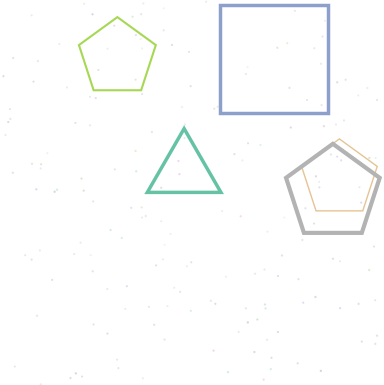[{"shape": "triangle", "thickness": 2.5, "radius": 0.55, "center": [0.478, 0.555]}, {"shape": "square", "thickness": 2.5, "radius": 0.7, "center": [0.712, 0.846]}, {"shape": "pentagon", "thickness": 1.5, "radius": 0.52, "center": [0.305, 0.851]}, {"shape": "pentagon", "thickness": 1, "radius": 0.52, "center": [0.882, 0.536]}, {"shape": "pentagon", "thickness": 3, "radius": 0.64, "center": [0.865, 0.499]}]